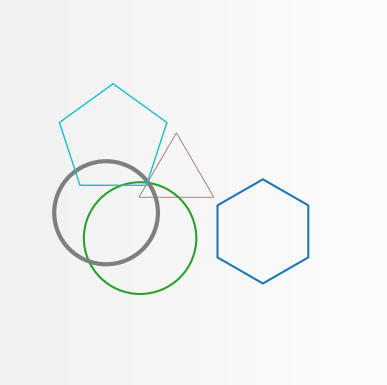[{"shape": "hexagon", "thickness": 1.5, "radius": 0.68, "center": [0.678, 0.399]}, {"shape": "circle", "thickness": 1.5, "radius": 0.73, "center": [0.362, 0.382]}, {"shape": "triangle", "thickness": 0.5, "radius": 0.56, "center": [0.455, 0.544]}, {"shape": "circle", "thickness": 3, "radius": 0.67, "center": [0.274, 0.447]}, {"shape": "pentagon", "thickness": 1, "radius": 0.73, "center": [0.292, 0.637]}]